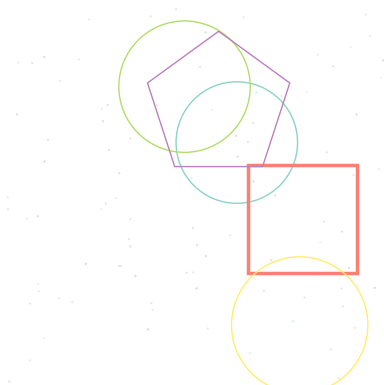[{"shape": "circle", "thickness": 1, "radius": 0.79, "center": [0.615, 0.63]}, {"shape": "square", "thickness": 2.5, "radius": 0.7, "center": [0.786, 0.432]}, {"shape": "circle", "thickness": 1, "radius": 0.85, "center": [0.479, 0.775]}, {"shape": "pentagon", "thickness": 1, "radius": 0.97, "center": [0.568, 0.724]}, {"shape": "circle", "thickness": 1, "radius": 0.89, "center": [0.778, 0.156]}]